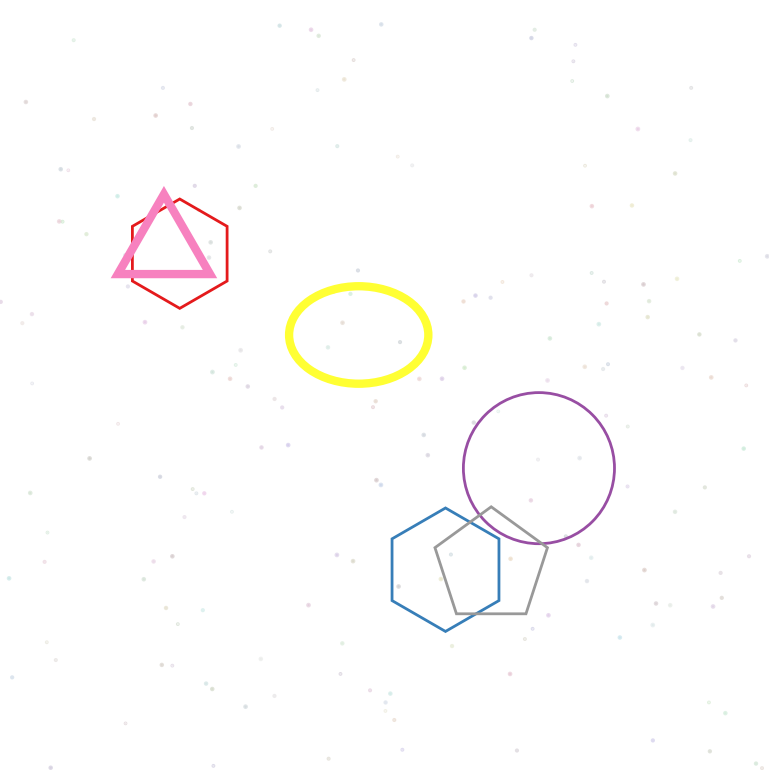[{"shape": "hexagon", "thickness": 1, "radius": 0.36, "center": [0.233, 0.671]}, {"shape": "hexagon", "thickness": 1, "radius": 0.4, "center": [0.579, 0.26]}, {"shape": "circle", "thickness": 1, "radius": 0.49, "center": [0.7, 0.392]}, {"shape": "oval", "thickness": 3, "radius": 0.45, "center": [0.466, 0.565]}, {"shape": "triangle", "thickness": 3, "radius": 0.35, "center": [0.213, 0.679]}, {"shape": "pentagon", "thickness": 1, "radius": 0.38, "center": [0.638, 0.265]}]